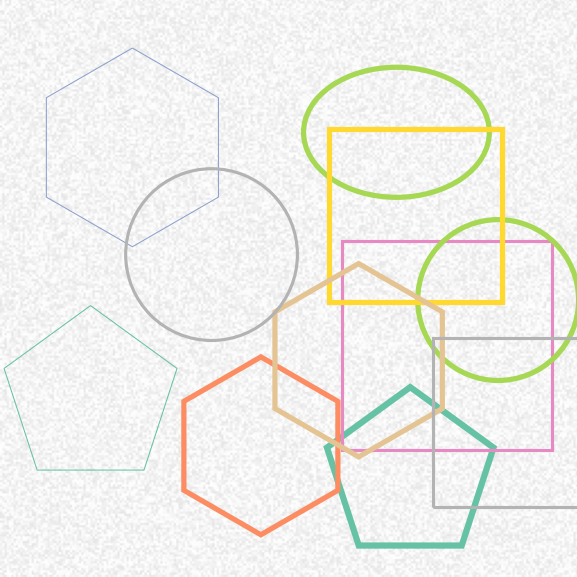[{"shape": "pentagon", "thickness": 3, "radius": 0.76, "center": [0.71, 0.177]}, {"shape": "pentagon", "thickness": 0.5, "radius": 0.79, "center": [0.157, 0.313]}, {"shape": "hexagon", "thickness": 2.5, "radius": 0.77, "center": [0.452, 0.227]}, {"shape": "hexagon", "thickness": 0.5, "radius": 0.86, "center": [0.229, 0.744]}, {"shape": "square", "thickness": 1.5, "radius": 0.91, "center": [0.774, 0.401]}, {"shape": "circle", "thickness": 2.5, "radius": 0.7, "center": [0.863, 0.48]}, {"shape": "oval", "thickness": 2.5, "radius": 0.8, "center": [0.686, 0.77]}, {"shape": "square", "thickness": 2.5, "radius": 0.75, "center": [0.719, 0.626]}, {"shape": "hexagon", "thickness": 2.5, "radius": 0.84, "center": [0.621, 0.375]}, {"shape": "circle", "thickness": 1.5, "radius": 0.74, "center": [0.366, 0.558]}, {"shape": "square", "thickness": 1.5, "radius": 0.73, "center": [0.896, 0.268]}]